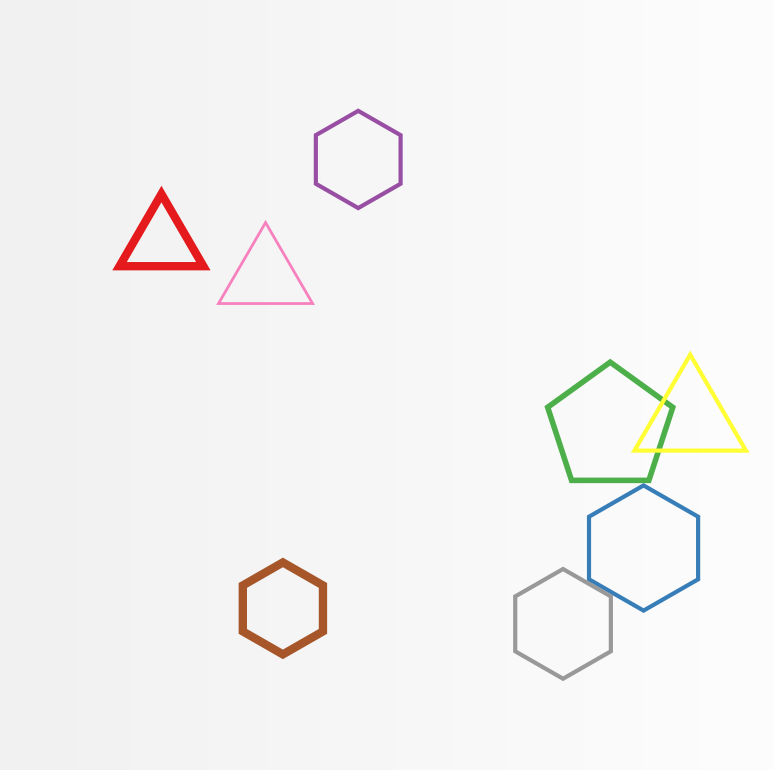[{"shape": "triangle", "thickness": 3, "radius": 0.31, "center": [0.208, 0.686]}, {"shape": "hexagon", "thickness": 1.5, "radius": 0.41, "center": [0.83, 0.288]}, {"shape": "pentagon", "thickness": 2, "radius": 0.42, "center": [0.787, 0.445]}, {"shape": "hexagon", "thickness": 1.5, "radius": 0.32, "center": [0.462, 0.793]}, {"shape": "triangle", "thickness": 1.5, "radius": 0.42, "center": [0.891, 0.456]}, {"shape": "hexagon", "thickness": 3, "radius": 0.3, "center": [0.365, 0.21]}, {"shape": "triangle", "thickness": 1, "radius": 0.35, "center": [0.343, 0.641]}, {"shape": "hexagon", "thickness": 1.5, "radius": 0.36, "center": [0.727, 0.19]}]